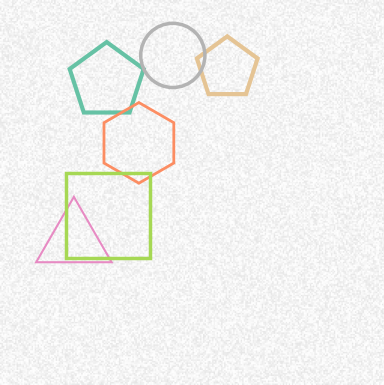[{"shape": "pentagon", "thickness": 3, "radius": 0.51, "center": [0.277, 0.79]}, {"shape": "hexagon", "thickness": 2, "radius": 0.52, "center": [0.361, 0.629]}, {"shape": "triangle", "thickness": 1.5, "radius": 0.57, "center": [0.192, 0.375]}, {"shape": "square", "thickness": 2.5, "radius": 0.55, "center": [0.28, 0.44]}, {"shape": "pentagon", "thickness": 3, "radius": 0.41, "center": [0.59, 0.823]}, {"shape": "circle", "thickness": 2.5, "radius": 0.42, "center": [0.449, 0.856]}]